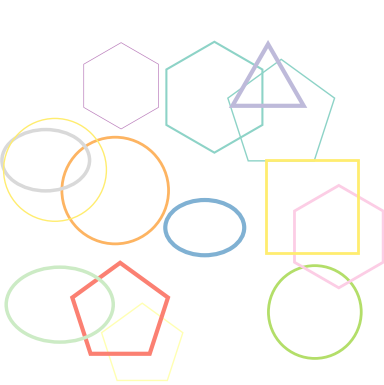[{"shape": "hexagon", "thickness": 1.5, "radius": 0.72, "center": [0.557, 0.747]}, {"shape": "pentagon", "thickness": 1, "radius": 0.73, "center": [0.73, 0.7]}, {"shape": "pentagon", "thickness": 1, "radius": 0.55, "center": [0.369, 0.102]}, {"shape": "triangle", "thickness": 3, "radius": 0.53, "center": [0.696, 0.779]}, {"shape": "pentagon", "thickness": 3, "radius": 0.65, "center": [0.312, 0.187]}, {"shape": "oval", "thickness": 3, "radius": 0.51, "center": [0.532, 0.409]}, {"shape": "circle", "thickness": 2, "radius": 0.69, "center": [0.299, 0.505]}, {"shape": "circle", "thickness": 2, "radius": 0.6, "center": [0.818, 0.19]}, {"shape": "hexagon", "thickness": 2, "radius": 0.66, "center": [0.88, 0.385]}, {"shape": "oval", "thickness": 2.5, "radius": 0.57, "center": [0.119, 0.584]}, {"shape": "hexagon", "thickness": 0.5, "radius": 0.56, "center": [0.315, 0.777]}, {"shape": "oval", "thickness": 2.5, "radius": 0.7, "center": [0.155, 0.209]}, {"shape": "circle", "thickness": 1, "radius": 0.67, "center": [0.143, 0.559]}, {"shape": "square", "thickness": 2, "radius": 0.6, "center": [0.81, 0.463]}]